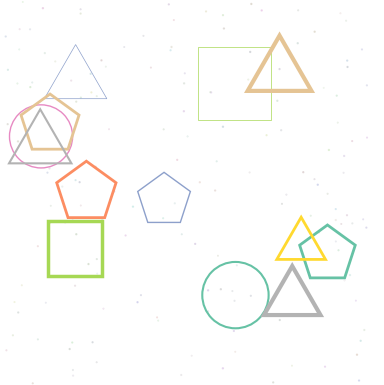[{"shape": "pentagon", "thickness": 2, "radius": 0.38, "center": [0.851, 0.34]}, {"shape": "circle", "thickness": 1.5, "radius": 0.43, "center": [0.612, 0.233]}, {"shape": "pentagon", "thickness": 2, "radius": 0.41, "center": [0.224, 0.5]}, {"shape": "triangle", "thickness": 0.5, "radius": 0.47, "center": [0.196, 0.791]}, {"shape": "pentagon", "thickness": 1, "radius": 0.36, "center": [0.426, 0.48]}, {"shape": "circle", "thickness": 1, "radius": 0.41, "center": [0.107, 0.646]}, {"shape": "square", "thickness": 2.5, "radius": 0.35, "center": [0.195, 0.354]}, {"shape": "square", "thickness": 0.5, "radius": 0.47, "center": [0.609, 0.784]}, {"shape": "triangle", "thickness": 2, "radius": 0.37, "center": [0.782, 0.363]}, {"shape": "pentagon", "thickness": 2, "radius": 0.4, "center": [0.13, 0.677]}, {"shape": "triangle", "thickness": 3, "radius": 0.48, "center": [0.726, 0.812]}, {"shape": "triangle", "thickness": 1.5, "radius": 0.47, "center": [0.104, 0.623]}, {"shape": "triangle", "thickness": 3, "radius": 0.42, "center": [0.759, 0.224]}]